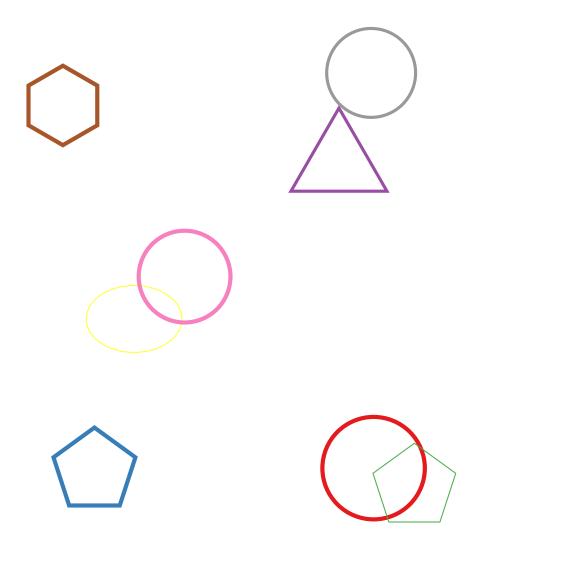[{"shape": "circle", "thickness": 2, "radius": 0.44, "center": [0.647, 0.188]}, {"shape": "pentagon", "thickness": 2, "radius": 0.37, "center": [0.164, 0.184]}, {"shape": "pentagon", "thickness": 0.5, "radius": 0.38, "center": [0.718, 0.156]}, {"shape": "triangle", "thickness": 1.5, "radius": 0.48, "center": [0.587, 0.716]}, {"shape": "oval", "thickness": 0.5, "radius": 0.41, "center": [0.232, 0.447]}, {"shape": "hexagon", "thickness": 2, "radius": 0.34, "center": [0.109, 0.817]}, {"shape": "circle", "thickness": 2, "radius": 0.4, "center": [0.32, 0.52]}, {"shape": "circle", "thickness": 1.5, "radius": 0.38, "center": [0.643, 0.873]}]